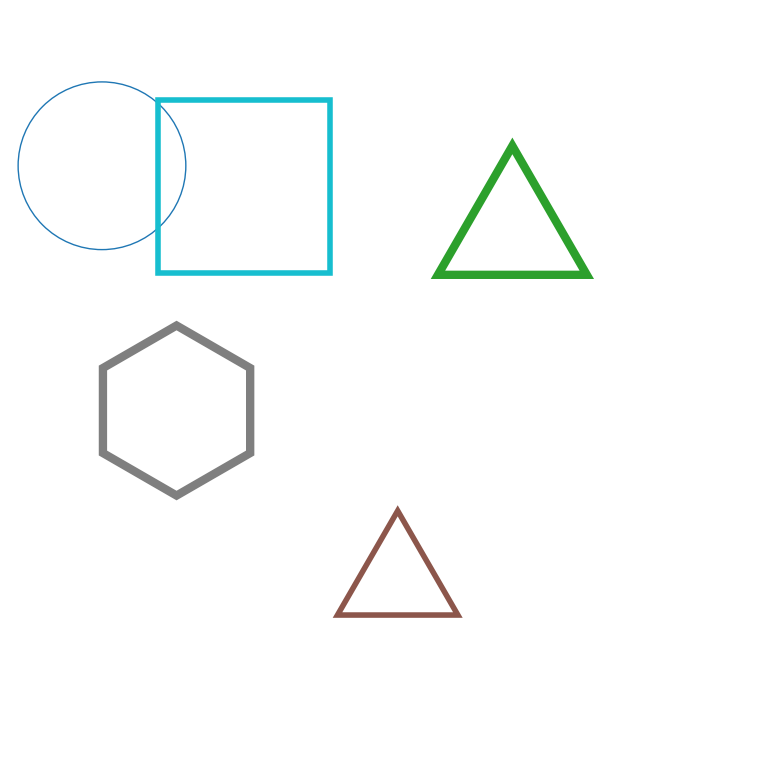[{"shape": "circle", "thickness": 0.5, "radius": 0.54, "center": [0.132, 0.785]}, {"shape": "triangle", "thickness": 3, "radius": 0.56, "center": [0.665, 0.699]}, {"shape": "triangle", "thickness": 2, "radius": 0.45, "center": [0.516, 0.246]}, {"shape": "hexagon", "thickness": 3, "radius": 0.55, "center": [0.229, 0.467]}, {"shape": "square", "thickness": 2, "radius": 0.56, "center": [0.317, 0.758]}]